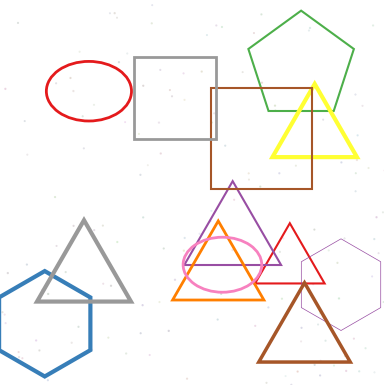[{"shape": "oval", "thickness": 2, "radius": 0.55, "center": [0.231, 0.763]}, {"shape": "triangle", "thickness": 1.5, "radius": 0.52, "center": [0.753, 0.316]}, {"shape": "hexagon", "thickness": 3, "radius": 0.68, "center": [0.116, 0.159]}, {"shape": "pentagon", "thickness": 1.5, "radius": 0.72, "center": [0.782, 0.828]}, {"shape": "triangle", "thickness": 1.5, "radius": 0.73, "center": [0.604, 0.384]}, {"shape": "hexagon", "thickness": 0.5, "radius": 0.6, "center": [0.886, 0.261]}, {"shape": "triangle", "thickness": 2, "radius": 0.68, "center": [0.567, 0.289]}, {"shape": "triangle", "thickness": 3, "radius": 0.63, "center": [0.817, 0.655]}, {"shape": "triangle", "thickness": 2.5, "radius": 0.69, "center": [0.791, 0.128]}, {"shape": "square", "thickness": 1.5, "radius": 0.65, "center": [0.68, 0.64]}, {"shape": "oval", "thickness": 2, "radius": 0.51, "center": [0.578, 0.312]}, {"shape": "triangle", "thickness": 3, "radius": 0.7, "center": [0.218, 0.287]}, {"shape": "square", "thickness": 2, "radius": 0.53, "center": [0.454, 0.745]}]